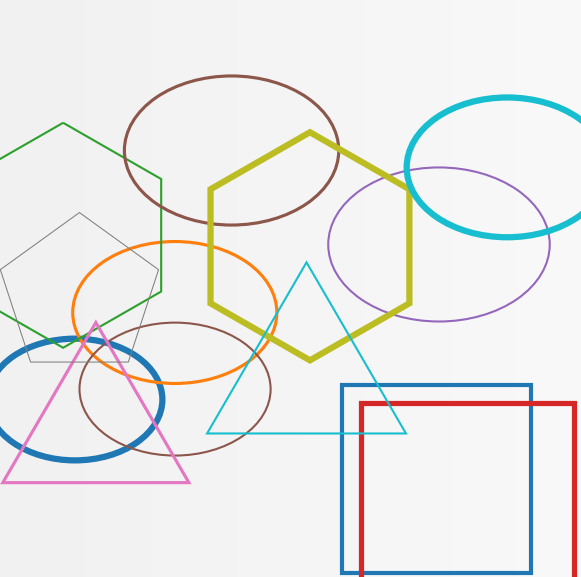[{"shape": "oval", "thickness": 3, "radius": 0.75, "center": [0.129, 0.307]}, {"shape": "square", "thickness": 2, "radius": 0.81, "center": [0.751, 0.17]}, {"shape": "oval", "thickness": 1.5, "radius": 0.88, "center": [0.301, 0.458]}, {"shape": "hexagon", "thickness": 1, "radius": 0.97, "center": [0.109, 0.592]}, {"shape": "square", "thickness": 2.5, "radius": 0.92, "center": [0.804, 0.118]}, {"shape": "oval", "thickness": 1, "radius": 0.95, "center": [0.755, 0.576]}, {"shape": "oval", "thickness": 1, "radius": 0.82, "center": [0.301, 0.325]}, {"shape": "oval", "thickness": 1.5, "radius": 0.92, "center": [0.398, 0.739]}, {"shape": "triangle", "thickness": 1.5, "radius": 0.92, "center": [0.165, 0.256]}, {"shape": "pentagon", "thickness": 0.5, "radius": 0.72, "center": [0.137, 0.488]}, {"shape": "hexagon", "thickness": 3, "radius": 0.99, "center": [0.533, 0.573]}, {"shape": "oval", "thickness": 3, "radius": 0.86, "center": [0.873, 0.709]}, {"shape": "triangle", "thickness": 1, "radius": 0.99, "center": [0.527, 0.347]}]